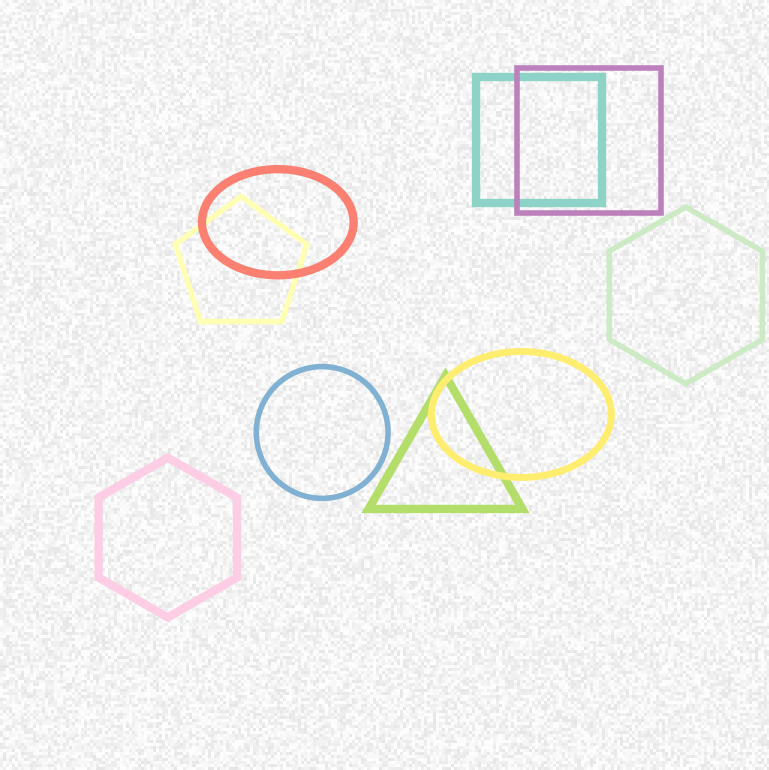[{"shape": "square", "thickness": 3, "radius": 0.41, "center": [0.7, 0.819]}, {"shape": "pentagon", "thickness": 2, "radius": 0.45, "center": [0.313, 0.655]}, {"shape": "oval", "thickness": 3, "radius": 0.49, "center": [0.361, 0.711]}, {"shape": "circle", "thickness": 2, "radius": 0.43, "center": [0.418, 0.438]}, {"shape": "triangle", "thickness": 3, "radius": 0.58, "center": [0.579, 0.397]}, {"shape": "hexagon", "thickness": 3, "radius": 0.52, "center": [0.218, 0.302]}, {"shape": "square", "thickness": 2, "radius": 0.47, "center": [0.765, 0.817]}, {"shape": "hexagon", "thickness": 2, "radius": 0.57, "center": [0.891, 0.616]}, {"shape": "oval", "thickness": 2.5, "radius": 0.58, "center": [0.677, 0.462]}]